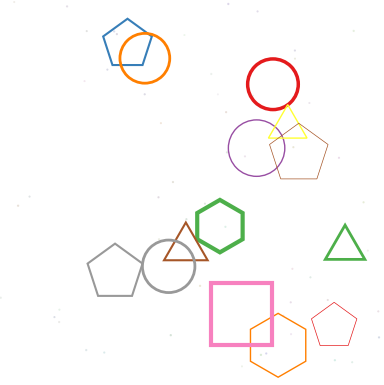[{"shape": "circle", "thickness": 2.5, "radius": 0.33, "center": [0.709, 0.781]}, {"shape": "pentagon", "thickness": 0.5, "radius": 0.31, "center": [0.868, 0.153]}, {"shape": "pentagon", "thickness": 1.5, "radius": 0.33, "center": [0.331, 0.885]}, {"shape": "hexagon", "thickness": 3, "radius": 0.34, "center": [0.571, 0.413]}, {"shape": "triangle", "thickness": 2, "radius": 0.3, "center": [0.896, 0.356]}, {"shape": "circle", "thickness": 1, "radius": 0.37, "center": [0.666, 0.615]}, {"shape": "hexagon", "thickness": 1, "radius": 0.41, "center": [0.722, 0.103]}, {"shape": "circle", "thickness": 2, "radius": 0.32, "center": [0.376, 0.849]}, {"shape": "triangle", "thickness": 1, "radius": 0.29, "center": [0.747, 0.67]}, {"shape": "triangle", "thickness": 1.5, "radius": 0.33, "center": [0.483, 0.357]}, {"shape": "pentagon", "thickness": 0.5, "radius": 0.4, "center": [0.776, 0.6]}, {"shape": "square", "thickness": 3, "radius": 0.4, "center": [0.627, 0.184]}, {"shape": "circle", "thickness": 2, "radius": 0.34, "center": [0.438, 0.308]}, {"shape": "pentagon", "thickness": 1.5, "radius": 0.38, "center": [0.299, 0.292]}]